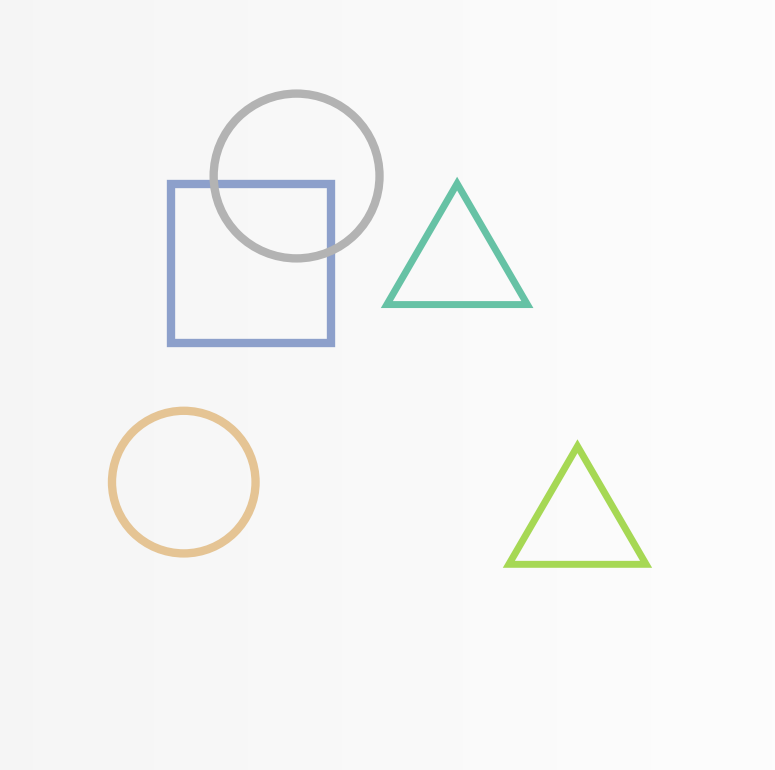[{"shape": "triangle", "thickness": 2.5, "radius": 0.52, "center": [0.59, 0.657]}, {"shape": "square", "thickness": 3, "radius": 0.52, "center": [0.324, 0.658]}, {"shape": "triangle", "thickness": 2.5, "radius": 0.51, "center": [0.745, 0.318]}, {"shape": "circle", "thickness": 3, "radius": 0.46, "center": [0.237, 0.374]}, {"shape": "circle", "thickness": 3, "radius": 0.54, "center": [0.383, 0.771]}]